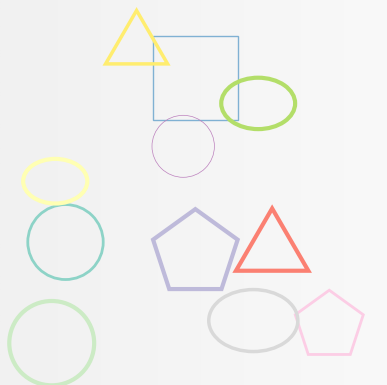[{"shape": "circle", "thickness": 2, "radius": 0.49, "center": [0.169, 0.371]}, {"shape": "oval", "thickness": 3, "radius": 0.41, "center": [0.143, 0.529]}, {"shape": "pentagon", "thickness": 3, "radius": 0.57, "center": [0.504, 0.342]}, {"shape": "triangle", "thickness": 3, "radius": 0.54, "center": [0.702, 0.351]}, {"shape": "square", "thickness": 1, "radius": 0.55, "center": [0.506, 0.797]}, {"shape": "oval", "thickness": 3, "radius": 0.48, "center": [0.666, 0.731]}, {"shape": "pentagon", "thickness": 2, "radius": 0.46, "center": [0.85, 0.154]}, {"shape": "oval", "thickness": 2.5, "radius": 0.57, "center": [0.654, 0.167]}, {"shape": "circle", "thickness": 0.5, "radius": 0.4, "center": [0.473, 0.62]}, {"shape": "circle", "thickness": 3, "radius": 0.55, "center": [0.133, 0.109]}, {"shape": "triangle", "thickness": 2.5, "radius": 0.46, "center": [0.352, 0.88]}]